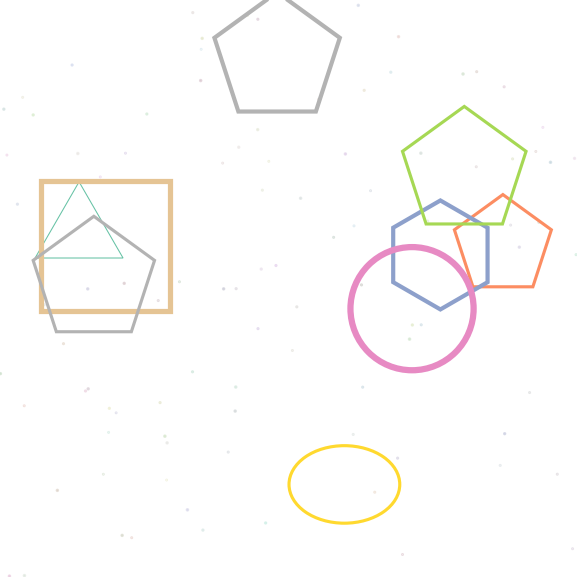[{"shape": "triangle", "thickness": 0.5, "radius": 0.44, "center": [0.137, 0.596]}, {"shape": "pentagon", "thickness": 1.5, "radius": 0.44, "center": [0.871, 0.574]}, {"shape": "hexagon", "thickness": 2, "radius": 0.47, "center": [0.763, 0.558]}, {"shape": "circle", "thickness": 3, "radius": 0.53, "center": [0.713, 0.465]}, {"shape": "pentagon", "thickness": 1.5, "radius": 0.56, "center": [0.804, 0.702]}, {"shape": "oval", "thickness": 1.5, "radius": 0.48, "center": [0.596, 0.16]}, {"shape": "square", "thickness": 2.5, "radius": 0.56, "center": [0.183, 0.573]}, {"shape": "pentagon", "thickness": 1.5, "radius": 0.55, "center": [0.163, 0.514]}, {"shape": "pentagon", "thickness": 2, "radius": 0.57, "center": [0.48, 0.898]}]